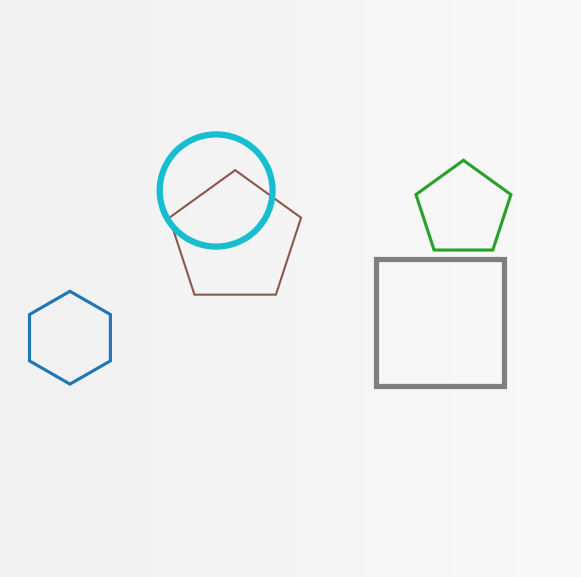[{"shape": "hexagon", "thickness": 1.5, "radius": 0.4, "center": [0.12, 0.414]}, {"shape": "pentagon", "thickness": 1.5, "radius": 0.43, "center": [0.797, 0.636]}, {"shape": "pentagon", "thickness": 1, "radius": 0.6, "center": [0.405, 0.585]}, {"shape": "square", "thickness": 2.5, "radius": 0.55, "center": [0.757, 0.441]}, {"shape": "circle", "thickness": 3, "radius": 0.49, "center": [0.372, 0.669]}]